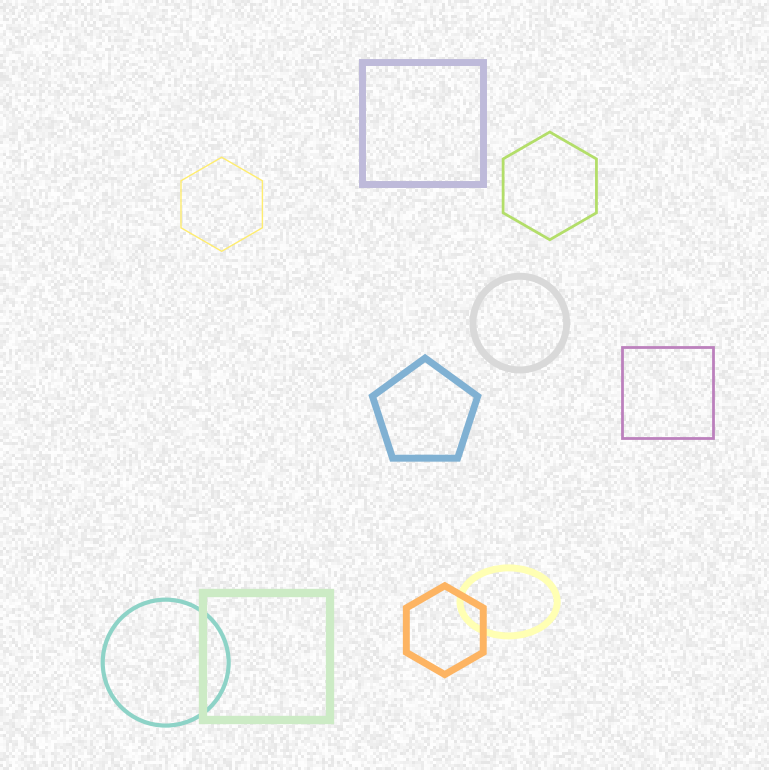[{"shape": "circle", "thickness": 1.5, "radius": 0.41, "center": [0.215, 0.139]}, {"shape": "oval", "thickness": 2.5, "radius": 0.32, "center": [0.661, 0.218]}, {"shape": "square", "thickness": 2.5, "radius": 0.39, "center": [0.549, 0.84]}, {"shape": "pentagon", "thickness": 2.5, "radius": 0.36, "center": [0.552, 0.463]}, {"shape": "hexagon", "thickness": 2.5, "radius": 0.29, "center": [0.578, 0.182]}, {"shape": "hexagon", "thickness": 1, "radius": 0.35, "center": [0.714, 0.759]}, {"shape": "circle", "thickness": 2.5, "radius": 0.3, "center": [0.675, 0.58]}, {"shape": "square", "thickness": 1, "radius": 0.3, "center": [0.867, 0.49]}, {"shape": "square", "thickness": 3, "radius": 0.41, "center": [0.346, 0.147]}, {"shape": "hexagon", "thickness": 0.5, "radius": 0.31, "center": [0.288, 0.735]}]